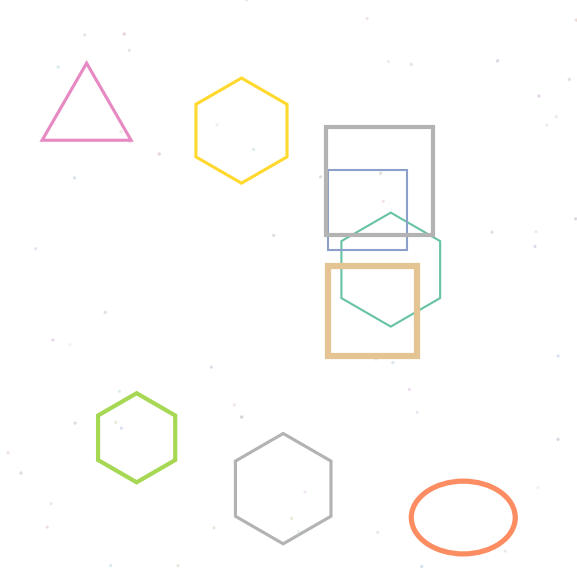[{"shape": "hexagon", "thickness": 1, "radius": 0.49, "center": [0.677, 0.532]}, {"shape": "oval", "thickness": 2.5, "radius": 0.45, "center": [0.802, 0.103]}, {"shape": "square", "thickness": 1, "radius": 0.34, "center": [0.637, 0.636]}, {"shape": "triangle", "thickness": 1.5, "radius": 0.44, "center": [0.15, 0.801]}, {"shape": "hexagon", "thickness": 2, "radius": 0.39, "center": [0.237, 0.241]}, {"shape": "hexagon", "thickness": 1.5, "radius": 0.46, "center": [0.418, 0.773]}, {"shape": "square", "thickness": 3, "radius": 0.39, "center": [0.645, 0.46]}, {"shape": "square", "thickness": 2, "radius": 0.46, "center": [0.658, 0.686]}, {"shape": "hexagon", "thickness": 1.5, "radius": 0.48, "center": [0.49, 0.153]}]